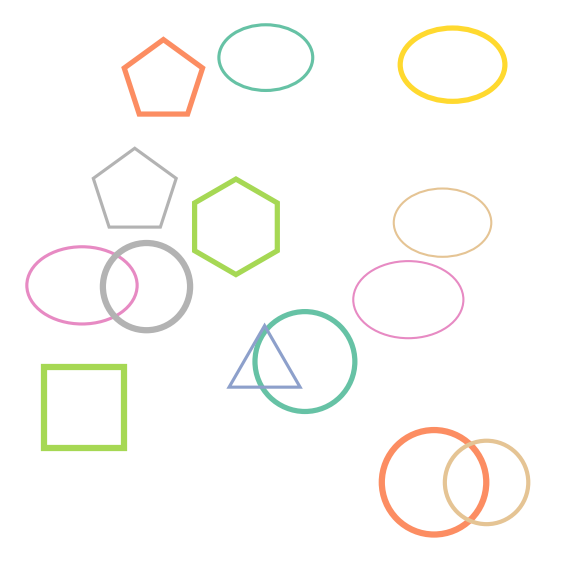[{"shape": "circle", "thickness": 2.5, "radius": 0.43, "center": [0.528, 0.373]}, {"shape": "oval", "thickness": 1.5, "radius": 0.41, "center": [0.46, 0.899]}, {"shape": "pentagon", "thickness": 2.5, "radius": 0.36, "center": [0.283, 0.859]}, {"shape": "circle", "thickness": 3, "radius": 0.45, "center": [0.752, 0.164]}, {"shape": "triangle", "thickness": 1.5, "radius": 0.35, "center": [0.458, 0.364]}, {"shape": "oval", "thickness": 1, "radius": 0.48, "center": [0.707, 0.48]}, {"shape": "oval", "thickness": 1.5, "radius": 0.48, "center": [0.142, 0.505]}, {"shape": "square", "thickness": 3, "radius": 0.35, "center": [0.146, 0.293]}, {"shape": "hexagon", "thickness": 2.5, "radius": 0.41, "center": [0.409, 0.606]}, {"shape": "oval", "thickness": 2.5, "radius": 0.45, "center": [0.784, 0.887]}, {"shape": "oval", "thickness": 1, "radius": 0.42, "center": [0.766, 0.614]}, {"shape": "circle", "thickness": 2, "radius": 0.36, "center": [0.843, 0.164]}, {"shape": "circle", "thickness": 3, "radius": 0.38, "center": [0.254, 0.503]}, {"shape": "pentagon", "thickness": 1.5, "radius": 0.38, "center": [0.233, 0.667]}]